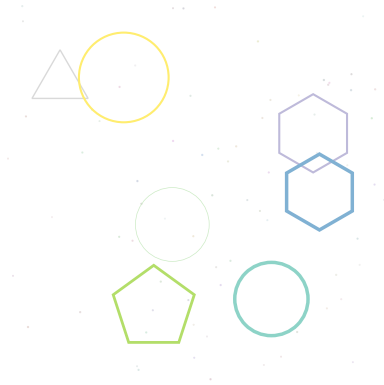[{"shape": "circle", "thickness": 2.5, "radius": 0.48, "center": [0.705, 0.223]}, {"shape": "hexagon", "thickness": 1.5, "radius": 0.51, "center": [0.813, 0.654]}, {"shape": "hexagon", "thickness": 2.5, "radius": 0.49, "center": [0.83, 0.501]}, {"shape": "pentagon", "thickness": 2, "radius": 0.55, "center": [0.399, 0.2]}, {"shape": "triangle", "thickness": 1, "radius": 0.42, "center": [0.156, 0.786]}, {"shape": "circle", "thickness": 0.5, "radius": 0.48, "center": [0.448, 0.417]}, {"shape": "circle", "thickness": 1.5, "radius": 0.58, "center": [0.322, 0.799]}]